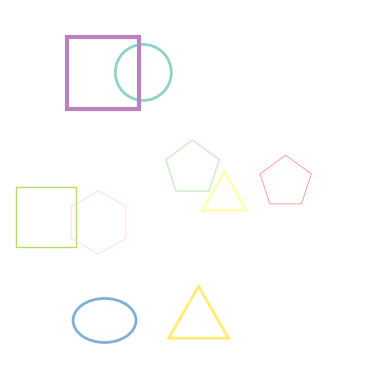[{"shape": "circle", "thickness": 2, "radius": 0.36, "center": [0.372, 0.812]}, {"shape": "triangle", "thickness": 2, "radius": 0.33, "center": [0.583, 0.486]}, {"shape": "pentagon", "thickness": 0.5, "radius": 0.35, "center": [0.742, 0.527]}, {"shape": "oval", "thickness": 2, "radius": 0.41, "center": [0.272, 0.168]}, {"shape": "square", "thickness": 1, "radius": 0.39, "center": [0.119, 0.437]}, {"shape": "hexagon", "thickness": 0.5, "radius": 0.41, "center": [0.256, 0.422]}, {"shape": "square", "thickness": 3, "radius": 0.47, "center": [0.268, 0.81]}, {"shape": "pentagon", "thickness": 1, "radius": 0.37, "center": [0.5, 0.563]}, {"shape": "triangle", "thickness": 2, "radius": 0.45, "center": [0.516, 0.166]}]